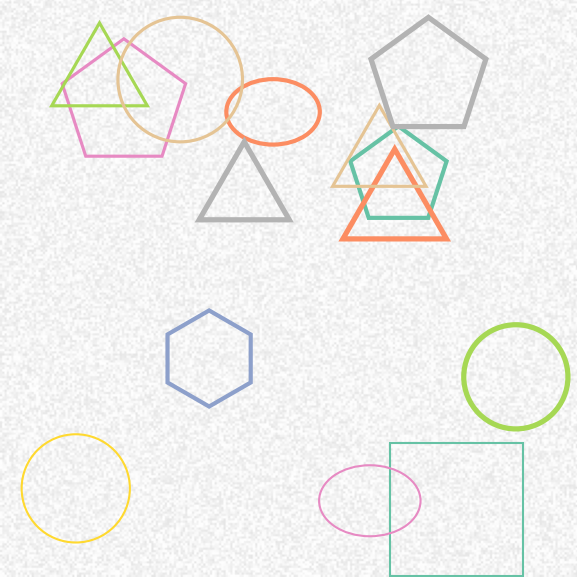[{"shape": "square", "thickness": 1, "radius": 0.58, "center": [0.79, 0.117]}, {"shape": "pentagon", "thickness": 2, "radius": 0.44, "center": [0.69, 0.693]}, {"shape": "oval", "thickness": 2, "radius": 0.4, "center": [0.473, 0.805]}, {"shape": "triangle", "thickness": 2.5, "radius": 0.52, "center": [0.683, 0.637]}, {"shape": "hexagon", "thickness": 2, "radius": 0.42, "center": [0.362, 0.378]}, {"shape": "pentagon", "thickness": 1.5, "radius": 0.56, "center": [0.214, 0.82]}, {"shape": "oval", "thickness": 1, "radius": 0.44, "center": [0.64, 0.132]}, {"shape": "circle", "thickness": 2.5, "radius": 0.45, "center": [0.893, 0.347]}, {"shape": "triangle", "thickness": 1.5, "radius": 0.48, "center": [0.172, 0.864]}, {"shape": "circle", "thickness": 1, "radius": 0.47, "center": [0.131, 0.153]}, {"shape": "circle", "thickness": 1.5, "radius": 0.54, "center": [0.312, 0.861]}, {"shape": "triangle", "thickness": 1.5, "radius": 0.47, "center": [0.657, 0.723]}, {"shape": "pentagon", "thickness": 2.5, "radius": 0.52, "center": [0.742, 0.865]}, {"shape": "triangle", "thickness": 2.5, "radius": 0.45, "center": [0.423, 0.664]}]